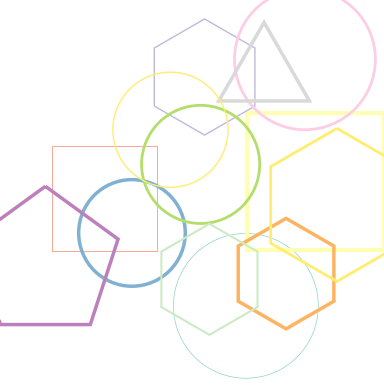[{"shape": "circle", "thickness": 0.5, "radius": 0.94, "center": [0.639, 0.206]}, {"shape": "square", "thickness": 3, "radius": 0.89, "center": [0.82, 0.53]}, {"shape": "hexagon", "thickness": 1, "radius": 0.75, "center": [0.531, 0.8]}, {"shape": "square", "thickness": 0.5, "radius": 0.68, "center": [0.271, 0.484]}, {"shape": "circle", "thickness": 2.5, "radius": 0.69, "center": [0.343, 0.395]}, {"shape": "hexagon", "thickness": 2.5, "radius": 0.72, "center": [0.743, 0.289]}, {"shape": "circle", "thickness": 2, "radius": 0.77, "center": [0.521, 0.573]}, {"shape": "circle", "thickness": 2, "radius": 0.91, "center": [0.792, 0.846]}, {"shape": "triangle", "thickness": 2.5, "radius": 0.68, "center": [0.686, 0.806]}, {"shape": "pentagon", "thickness": 2.5, "radius": 0.99, "center": [0.118, 0.318]}, {"shape": "hexagon", "thickness": 1.5, "radius": 0.72, "center": [0.544, 0.274]}, {"shape": "circle", "thickness": 1, "radius": 0.75, "center": [0.443, 0.663]}, {"shape": "hexagon", "thickness": 2, "radius": 0.99, "center": [0.875, 0.468]}]